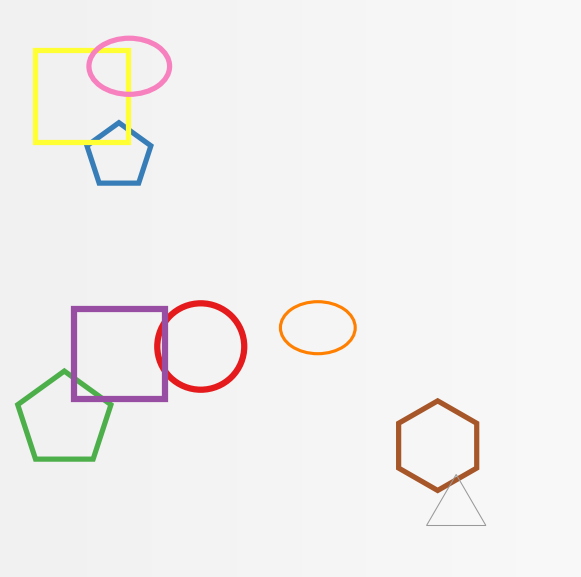[{"shape": "circle", "thickness": 3, "radius": 0.37, "center": [0.345, 0.399]}, {"shape": "pentagon", "thickness": 2.5, "radius": 0.29, "center": [0.205, 0.729]}, {"shape": "pentagon", "thickness": 2.5, "radius": 0.42, "center": [0.111, 0.272]}, {"shape": "square", "thickness": 3, "radius": 0.39, "center": [0.206, 0.386]}, {"shape": "oval", "thickness": 1.5, "radius": 0.32, "center": [0.547, 0.432]}, {"shape": "square", "thickness": 2.5, "radius": 0.4, "center": [0.14, 0.833]}, {"shape": "hexagon", "thickness": 2.5, "radius": 0.39, "center": [0.753, 0.227]}, {"shape": "oval", "thickness": 2.5, "radius": 0.35, "center": [0.222, 0.884]}, {"shape": "triangle", "thickness": 0.5, "radius": 0.29, "center": [0.785, 0.119]}]